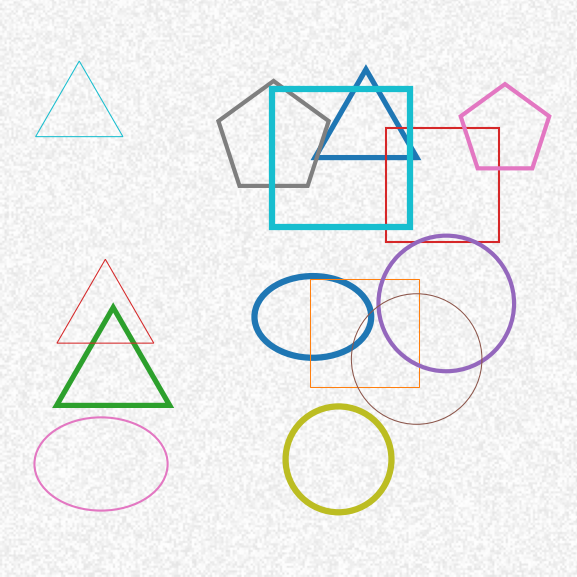[{"shape": "triangle", "thickness": 2.5, "radius": 0.51, "center": [0.634, 0.777]}, {"shape": "oval", "thickness": 3, "radius": 0.51, "center": [0.542, 0.45]}, {"shape": "square", "thickness": 0.5, "radius": 0.47, "center": [0.631, 0.423]}, {"shape": "triangle", "thickness": 2.5, "radius": 0.57, "center": [0.196, 0.354]}, {"shape": "square", "thickness": 1, "radius": 0.49, "center": [0.766, 0.679]}, {"shape": "triangle", "thickness": 0.5, "radius": 0.48, "center": [0.182, 0.453]}, {"shape": "circle", "thickness": 2, "radius": 0.59, "center": [0.773, 0.474]}, {"shape": "circle", "thickness": 0.5, "radius": 0.57, "center": [0.721, 0.377]}, {"shape": "pentagon", "thickness": 2, "radius": 0.4, "center": [0.874, 0.773]}, {"shape": "oval", "thickness": 1, "radius": 0.58, "center": [0.175, 0.196]}, {"shape": "pentagon", "thickness": 2, "radius": 0.5, "center": [0.474, 0.758]}, {"shape": "circle", "thickness": 3, "radius": 0.46, "center": [0.586, 0.204]}, {"shape": "square", "thickness": 3, "radius": 0.6, "center": [0.59, 0.726]}, {"shape": "triangle", "thickness": 0.5, "radius": 0.44, "center": [0.137, 0.806]}]